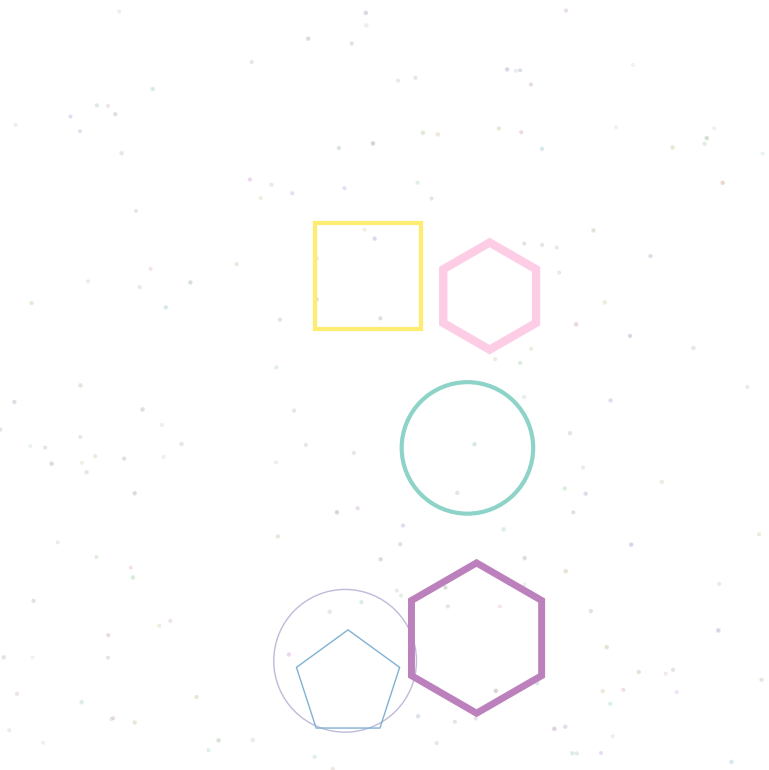[{"shape": "circle", "thickness": 1.5, "radius": 0.43, "center": [0.607, 0.418]}, {"shape": "circle", "thickness": 0.5, "radius": 0.46, "center": [0.448, 0.142]}, {"shape": "pentagon", "thickness": 0.5, "radius": 0.35, "center": [0.452, 0.112]}, {"shape": "hexagon", "thickness": 3, "radius": 0.35, "center": [0.636, 0.615]}, {"shape": "hexagon", "thickness": 2.5, "radius": 0.49, "center": [0.619, 0.171]}, {"shape": "square", "thickness": 1.5, "radius": 0.35, "center": [0.478, 0.642]}]